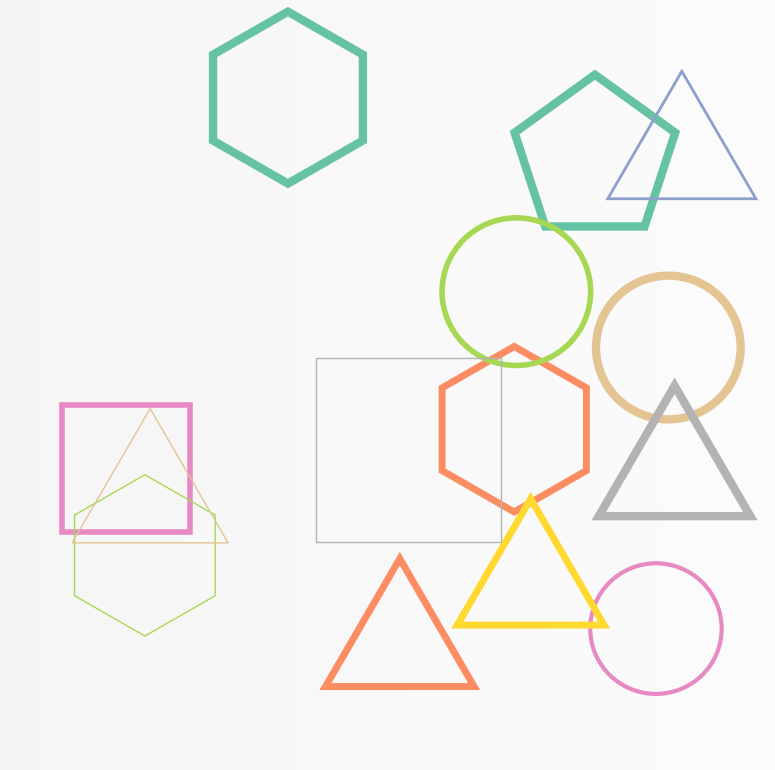[{"shape": "hexagon", "thickness": 3, "radius": 0.56, "center": [0.372, 0.873]}, {"shape": "pentagon", "thickness": 3, "radius": 0.54, "center": [0.768, 0.794]}, {"shape": "triangle", "thickness": 2.5, "radius": 0.55, "center": [0.516, 0.164]}, {"shape": "hexagon", "thickness": 2.5, "radius": 0.54, "center": [0.664, 0.443]}, {"shape": "triangle", "thickness": 1, "radius": 0.55, "center": [0.88, 0.797]}, {"shape": "square", "thickness": 2, "radius": 0.41, "center": [0.162, 0.392]}, {"shape": "circle", "thickness": 1.5, "radius": 0.42, "center": [0.846, 0.184]}, {"shape": "circle", "thickness": 2, "radius": 0.48, "center": [0.666, 0.621]}, {"shape": "hexagon", "thickness": 0.5, "radius": 0.52, "center": [0.187, 0.279]}, {"shape": "triangle", "thickness": 2.5, "radius": 0.55, "center": [0.685, 0.243]}, {"shape": "circle", "thickness": 3, "radius": 0.47, "center": [0.862, 0.549]}, {"shape": "triangle", "thickness": 0.5, "radius": 0.58, "center": [0.194, 0.353]}, {"shape": "triangle", "thickness": 3, "radius": 0.56, "center": [0.87, 0.386]}, {"shape": "square", "thickness": 0.5, "radius": 0.6, "center": [0.527, 0.416]}]